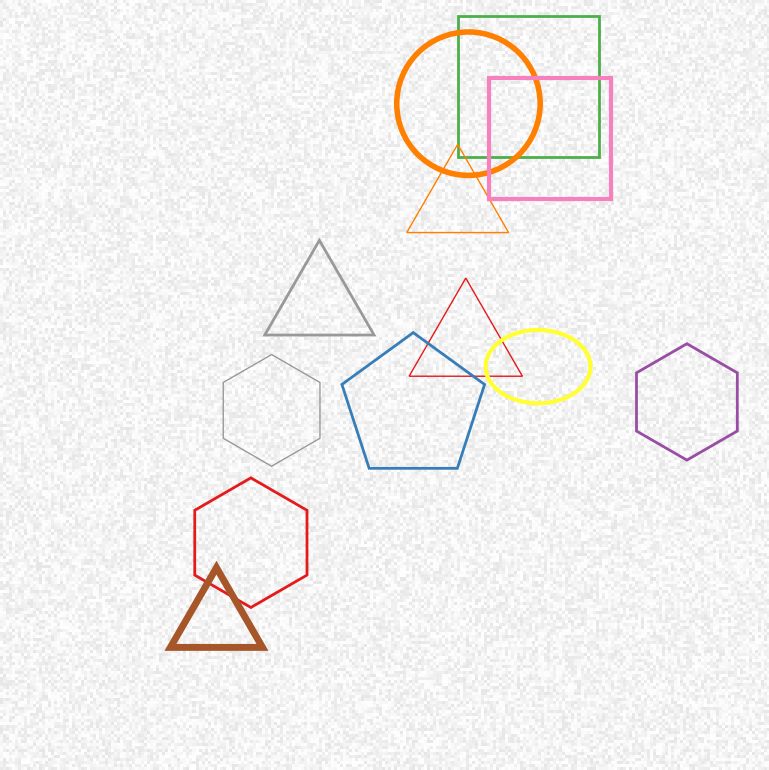[{"shape": "triangle", "thickness": 0.5, "radius": 0.42, "center": [0.605, 0.554]}, {"shape": "hexagon", "thickness": 1, "radius": 0.42, "center": [0.326, 0.295]}, {"shape": "pentagon", "thickness": 1, "radius": 0.49, "center": [0.537, 0.471]}, {"shape": "square", "thickness": 1, "radius": 0.46, "center": [0.686, 0.887]}, {"shape": "hexagon", "thickness": 1, "radius": 0.38, "center": [0.892, 0.478]}, {"shape": "circle", "thickness": 2, "radius": 0.47, "center": [0.608, 0.865]}, {"shape": "triangle", "thickness": 0.5, "radius": 0.38, "center": [0.594, 0.736]}, {"shape": "oval", "thickness": 1.5, "radius": 0.34, "center": [0.699, 0.524]}, {"shape": "triangle", "thickness": 2.5, "radius": 0.35, "center": [0.281, 0.194]}, {"shape": "square", "thickness": 1.5, "radius": 0.39, "center": [0.714, 0.82]}, {"shape": "hexagon", "thickness": 0.5, "radius": 0.36, "center": [0.353, 0.467]}, {"shape": "triangle", "thickness": 1, "radius": 0.41, "center": [0.415, 0.606]}]